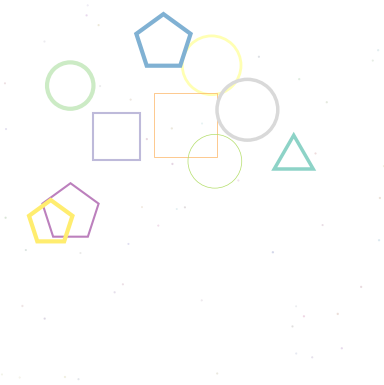[{"shape": "triangle", "thickness": 2.5, "radius": 0.29, "center": [0.763, 0.59]}, {"shape": "circle", "thickness": 2, "radius": 0.38, "center": [0.55, 0.83]}, {"shape": "square", "thickness": 1.5, "radius": 0.31, "center": [0.303, 0.645]}, {"shape": "pentagon", "thickness": 3, "radius": 0.37, "center": [0.425, 0.889]}, {"shape": "square", "thickness": 0.5, "radius": 0.41, "center": [0.481, 0.675]}, {"shape": "circle", "thickness": 0.5, "radius": 0.35, "center": [0.558, 0.581]}, {"shape": "circle", "thickness": 2.5, "radius": 0.39, "center": [0.643, 0.715]}, {"shape": "pentagon", "thickness": 1.5, "radius": 0.38, "center": [0.183, 0.447]}, {"shape": "circle", "thickness": 3, "radius": 0.3, "center": [0.182, 0.778]}, {"shape": "pentagon", "thickness": 3, "radius": 0.3, "center": [0.132, 0.421]}]